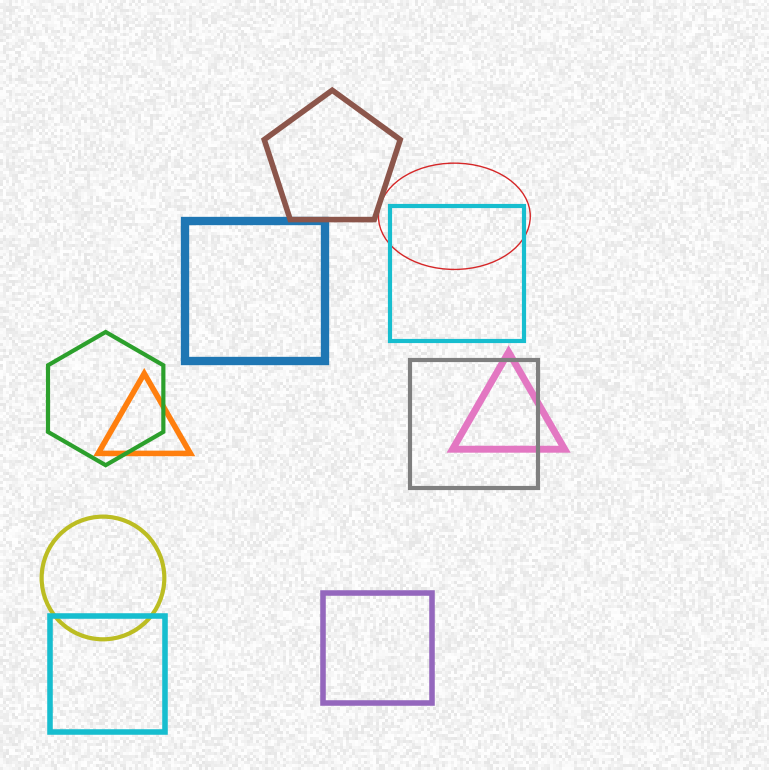[{"shape": "square", "thickness": 3, "radius": 0.45, "center": [0.331, 0.622]}, {"shape": "triangle", "thickness": 2, "radius": 0.35, "center": [0.187, 0.446]}, {"shape": "hexagon", "thickness": 1.5, "radius": 0.43, "center": [0.137, 0.482]}, {"shape": "oval", "thickness": 0.5, "radius": 0.49, "center": [0.59, 0.719]}, {"shape": "square", "thickness": 2, "radius": 0.35, "center": [0.49, 0.159]}, {"shape": "pentagon", "thickness": 2, "radius": 0.46, "center": [0.431, 0.79]}, {"shape": "triangle", "thickness": 2.5, "radius": 0.42, "center": [0.661, 0.459]}, {"shape": "square", "thickness": 1.5, "radius": 0.42, "center": [0.616, 0.449]}, {"shape": "circle", "thickness": 1.5, "radius": 0.4, "center": [0.134, 0.249]}, {"shape": "square", "thickness": 2, "radius": 0.38, "center": [0.14, 0.124]}, {"shape": "square", "thickness": 1.5, "radius": 0.44, "center": [0.593, 0.645]}]